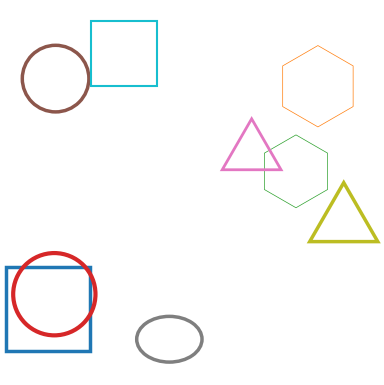[{"shape": "square", "thickness": 2.5, "radius": 0.55, "center": [0.126, 0.197]}, {"shape": "hexagon", "thickness": 0.5, "radius": 0.53, "center": [0.826, 0.776]}, {"shape": "hexagon", "thickness": 0.5, "radius": 0.47, "center": [0.769, 0.555]}, {"shape": "circle", "thickness": 3, "radius": 0.53, "center": [0.141, 0.236]}, {"shape": "circle", "thickness": 2.5, "radius": 0.43, "center": [0.144, 0.796]}, {"shape": "triangle", "thickness": 2, "radius": 0.44, "center": [0.654, 0.603]}, {"shape": "oval", "thickness": 2.5, "radius": 0.42, "center": [0.44, 0.119]}, {"shape": "triangle", "thickness": 2.5, "radius": 0.51, "center": [0.893, 0.423]}, {"shape": "square", "thickness": 1.5, "radius": 0.43, "center": [0.322, 0.861]}]